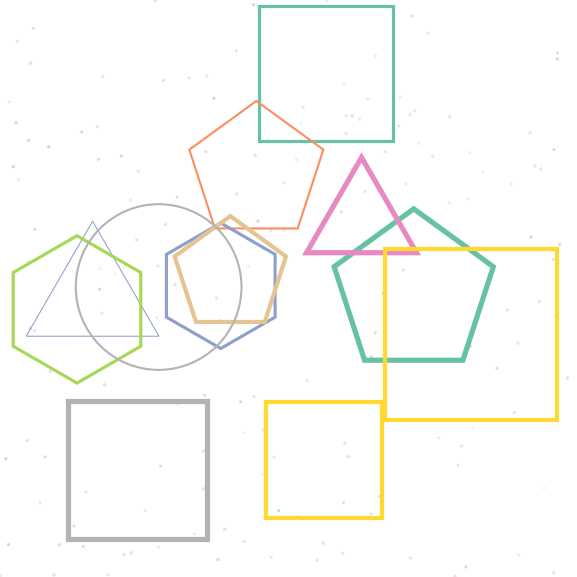[{"shape": "pentagon", "thickness": 2.5, "radius": 0.72, "center": [0.716, 0.493]}, {"shape": "square", "thickness": 1.5, "radius": 0.58, "center": [0.565, 0.872]}, {"shape": "pentagon", "thickness": 1, "radius": 0.61, "center": [0.444, 0.702]}, {"shape": "triangle", "thickness": 0.5, "radius": 0.66, "center": [0.16, 0.483]}, {"shape": "hexagon", "thickness": 1.5, "radius": 0.54, "center": [0.382, 0.504]}, {"shape": "triangle", "thickness": 2.5, "radius": 0.55, "center": [0.626, 0.616]}, {"shape": "hexagon", "thickness": 1.5, "radius": 0.64, "center": [0.133, 0.463]}, {"shape": "square", "thickness": 2, "radius": 0.74, "center": [0.816, 0.42]}, {"shape": "square", "thickness": 2, "radius": 0.5, "center": [0.561, 0.202]}, {"shape": "pentagon", "thickness": 2, "radius": 0.51, "center": [0.399, 0.524]}, {"shape": "circle", "thickness": 1, "radius": 0.72, "center": [0.275, 0.502]}, {"shape": "square", "thickness": 2.5, "radius": 0.6, "center": [0.238, 0.185]}]